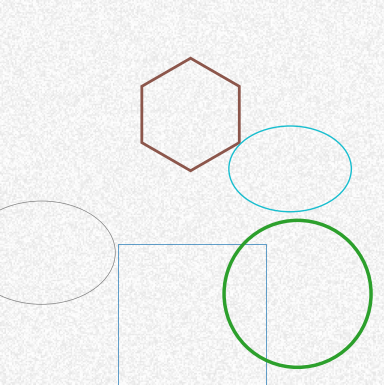[{"shape": "square", "thickness": 0.5, "radius": 0.97, "center": [0.499, 0.173]}, {"shape": "circle", "thickness": 2.5, "radius": 0.95, "center": [0.773, 0.237]}, {"shape": "hexagon", "thickness": 2, "radius": 0.73, "center": [0.495, 0.703]}, {"shape": "oval", "thickness": 0.5, "radius": 0.96, "center": [0.108, 0.344]}, {"shape": "oval", "thickness": 1, "radius": 0.8, "center": [0.754, 0.561]}]